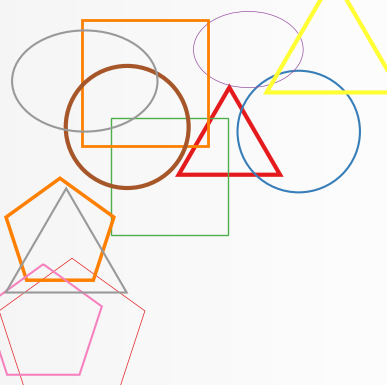[{"shape": "pentagon", "thickness": 0.5, "radius": 0.99, "center": [0.186, 0.131]}, {"shape": "triangle", "thickness": 3, "radius": 0.76, "center": [0.592, 0.622]}, {"shape": "circle", "thickness": 1.5, "radius": 0.79, "center": [0.771, 0.658]}, {"shape": "square", "thickness": 1, "radius": 0.76, "center": [0.437, 0.542]}, {"shape": "oval", "thickness": 0.5, "radius": 0.71, "center": [0.641, 0.871]}, {"shape": "pentagon", "thickness": 2.5, "radius": 0.73, "center": [0.155, 0.391]}, {"shape": "square", "thickness": 2, "radius": 0.81, "center": [0.374, 0.784]}, {"shape": "triangle", "thickness": 3, "radius": 1.0, "center": [0.861, 0.86]}, {"shape": "circle", "thickness": 3, "radius": 0.79, "center": [0.328, 0.67]}, {"shape": "pentagon", "thickness": 1.5, "radius": 0.79, "center": [0.112, 0.155]}, {"shape": "oval", "thickness": 1.5, "radius": 0.94, "center": [0.219, 0.79]}, {"shape": "triangle", "thickness": 1.5, "radius": 0.9, "center": [0.171, 0.33]}]